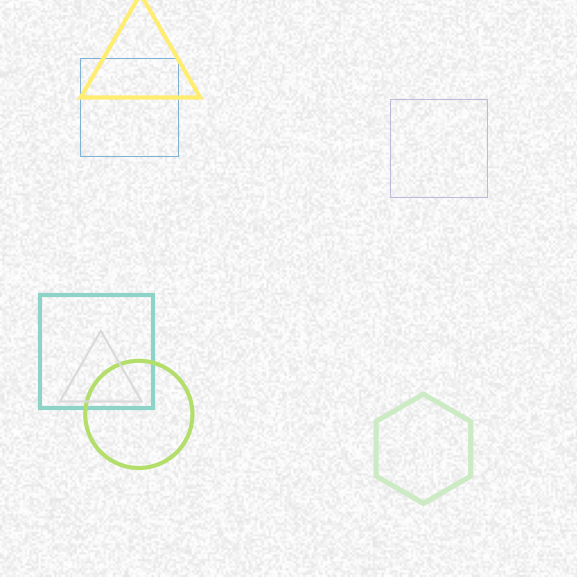[{"shape": "square", "thickness": 2, "radius": 0.49, "center": [0.167, 0.39]}, {"shape": "square", "thickness": 0.5, "radius": 0.42, "center": [0.759, 0.743]}, {"shape": "square", "thickness": 0.5, "radius": 0.42, "center": [0.223, 0.813]}, {"shape": "circle", "thickness": 2, "radius": 0.46, "center": [0.24, 0.282]}, {"shape": "triangle", "thickness": 1, "radius": 0.41, "center": [0.174, 0.345]}, {"shape": "hexagon", "thickness": 2.5, "radius": 0.47, "center": [0.733, 0.222]}, {"shape": "triangle", "thickness": 2, "radius": 0.6, "center": [0.243, 0.89]}]